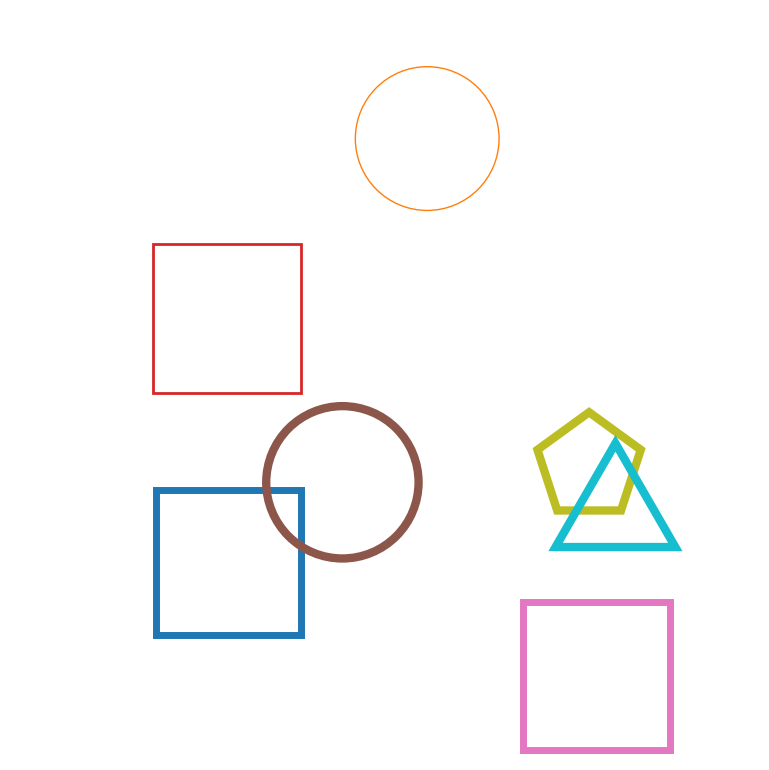[{"shape": "square", "thickness": 2.5, "radius": 0.47, "center": [0.297, 0.27]}, {"shape": "circle", "thickness": 0.5, "radius": 0.47, "center": [0.555, 0.82]}, {"shape": "square", "thickness": 1, "radius": 0.48, "center": [0.295, 0.586]}, {"shape": "circle", "thickness": 3, "radius": 0.49, "center": [0.445, 0.374]}, {"shape": "square", "thickness": 2.5, "radius": 0.48, "center": [0.775, 0.122]}, {"shape": "pentagon", "thickness": 3, "radius": 0.35, "center": [0.765, 0.394]}, {"shape": "triangle", "thickness": 3, "radius": 0.45, "center": [0.799, 0.334]}]